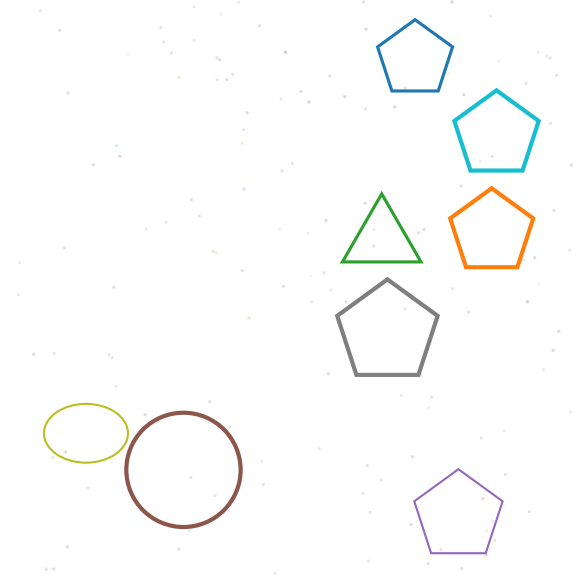[{"shape": "pentagon", "thickness": 1.5, "radius": 0.34, "center": [0.719, 0.897]}, {"shape": "pentagon", "thickness": 2, "radius": 0.38, "center": [0.851, 0.598]}, {"shape": "triangle", "thickness": 1.5, "radius": 0.39, "center": [0.661, 0.585]}, {"shape": "pentagon", "thickness": 1, "radius": 0.4, "center": [0.794, 0.106]}, {"shape": "circle", "thickness": 2, "radius": 0.49, "center": [0.318, 0.186]}, {"shape": "pentagon", "thickness": 2, "radius": 0.46, "center": [0.671, 0.424]}, {"shape": "oval", "thickness": 1, "radius": 0.36, "center": [0.149, 0.249]}, {"shape": "pentagon", "thickness": 2, "radius": 0.38, "center": [0.86, 0.766]}]